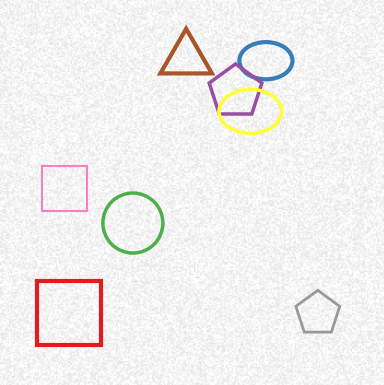[{"shape": "square", "thickness": 3, "radius": 0.42, "center": [0.18, 0.186]}, {"shape": "oval", "thickness": 3, "radius": 0.34, "center": [0.691, 0.842]}, {"shape": "circle", "thickness": 2.5, "radius": 0.39, "center": [0.345, 0.421]}, {"shape": "pentagon", "thickness": 2.5, "radius": 0.36, "center": [0.612, 0.762]}, {"shape": "oval", "thickness": 2.5, "radius": 0.41, "center": [0.65, 0.711]}, {"shape": "triangle", "thickness": 3, "radius": 0.39, "center": [0.484, 0.848]}, {"shape": "square", "thickness": 1.5, "radius": 0.29, "center": [0.168, 0.511]}, {"shape": "pentagon", "thickness": 2, "radius": 0.3, "center": [0.825, 0.186]}]